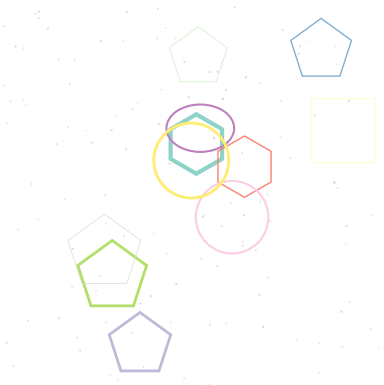[{"shape": "hexagon", "thickness": 3, "radius": 0.39, "center": [0.51, 0.626]}, {"shape": "square", "thickness": 0.5, "radius": 0.42, "center": [0.89, 0.662]}, {"shape": "pentagon", "thickness": 2, "radius": 0.42, "center": [0.364, 0.105]}, {"shape": "hexagon", "thickness": 1, "radius": 0.4, "center": [0.635, 0.567]}, {"shape": "pentagon", "thickness": 1, "radius": 0.41, "center": [0.834, 0.869]}, {"shape": "pentagon", "thickness": 2, "radius": 0.47, "center": [0.291, 0.282]}, {"shape": "circle", "thickness": 1.5, "radius": 0.47, "center": [0.603, 0.436]}, {"shape": "pentagon", "thickness": 0.5, "radius": 0.5, "center": [0.271, 0.344]}, {"shape": "oval", "thickness": 1.5, "radius": 0.44, "center": [0.52, 0.667]}, {"shape": "pentagon", "thickness": 0.5, "radius": 0.4, "center": [0.515, 0.852]}, {"shape": "circle", "thickness": 2, "radius": 0.49, "center": [0.497, 0.583]}]